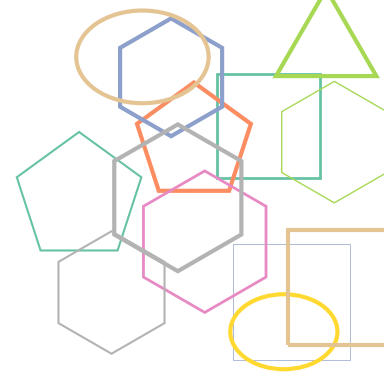[{"shape": "square", "thickness": 2, "radius": 0.67, "center": [0.698, 0.673]}, {"shape": "pentagon", "thickness": 1.5, "radius": 0.85, "center": [0.205, 0.487]}, {"shape": "pentagon", "thickness": 3, "radius": 0.78, "center": [0.504, 0.63]}, {"shape": "hexagon", "thickness": 3, "radius": 0.76, "center": [0.444, 0.799]}, {"shape": "square", "thickness": 0.5, "radius": 0.76, "center": [0.758, 0.215]}, {"shape": "hexagon", "thickness": 2, "radius": 0.92, "center": [0.532, 0.372]}, {"shape": "triangle", "thickness": 3, "radius": 0.75, "center": [0.847, 0.878]}, {"shape": "hexagon", "thickness": 1, "radius": 0.79, "center": [0.868, 0.631]}, {"shape": "oval", "thickness": 3, "radius": 0.7, "center": [0.737, 0.138]}, {"shape": "square", "thickness": 3, "radius": 0.75, "center": [0.897, 0.253]}, {"shape": "oval", "thickness": 3, "radius": 0.86, "center": [0.37, 0.852]}, {"shape": "hexagon", "thickness": 1.5, "radius": 0.8, "center": [0.29, 0.24]}, {"shape": "hexagon", "thickness": 3, "radius": 0.95, "center": [0.462, 0.486]}]